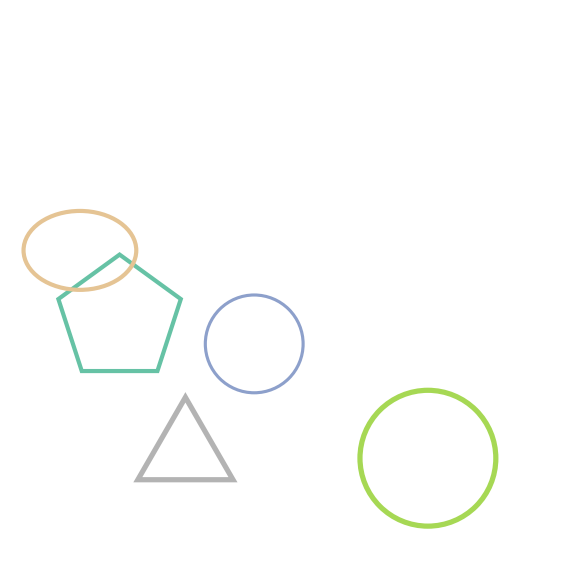[{"shape": "pentagon", "thickness": 2, "radius": 0.56, "center": [0.207, 0.447]}, {"shape": "circle", "thickness": 1.5, "radius": 0.42, "center": [0.44, 0.404]}, {"shape": "circle", "thickness": 2.5, "radius": 0.59, "center": [0.741, 0.206]}, {"shape": "oval", "thickness": 2, "radius": 0.49, "center": [0.138, 0.566]}, {"shape": "triangle", "thickness": 2.5, "radius": 0.48, "center": [0.321, 0.216]}]